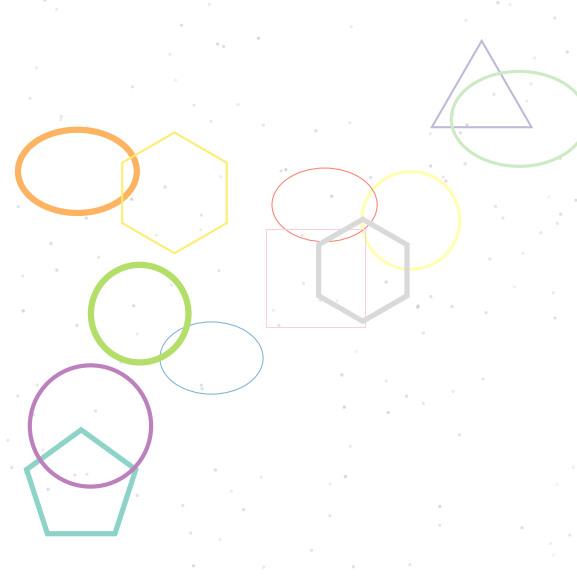[{"shape": "pentagon", "thickness": 2.5, "radius": 0.5, "center": [0.141, 0.155]}, {"shape": "circle", "thickness": 1.5, "radius": 0.42, "center": [0.711, 0.617]}, {"shape": "triangle", "thickness": 1, "radius": 0.5, "center": [0.834, 0.829]}, {"shape": "oval", "thickness": 0.5, "radius": 0.46, "center": [0.562, 0.644]}, {"shape": "oval", "thickness": 0.5, "radius": 0.45, "center": [0.366, 0.379]}, {"shape": "oval", "thickness": 3, "radius": 0.51, "center": [0.134, 0.702]}, {"shape": "circle", "thickness": 3, "radius": 0.42, "center": [0.242, 0.456]}, {"shape": "square", "thickness": 0.5, "radius": 0.43, "center": [0.546, 0.518]}, {"shape": "hexagon", "thickness": 2.5, "radius": 0.44, "center": [0.628, 0.531]}, {"shape": "circle", "thickness": 2, "radius": 0.53, "center": [0.157, 0.262]}, {"shape": "oval", "thickness": 1.5, "radius": 0.59, "center": [0.899, 0.793]}, {"shape": "hexagon", "thickness": 1, "radius": 0.52, "center": [0.302, 0.665]}]